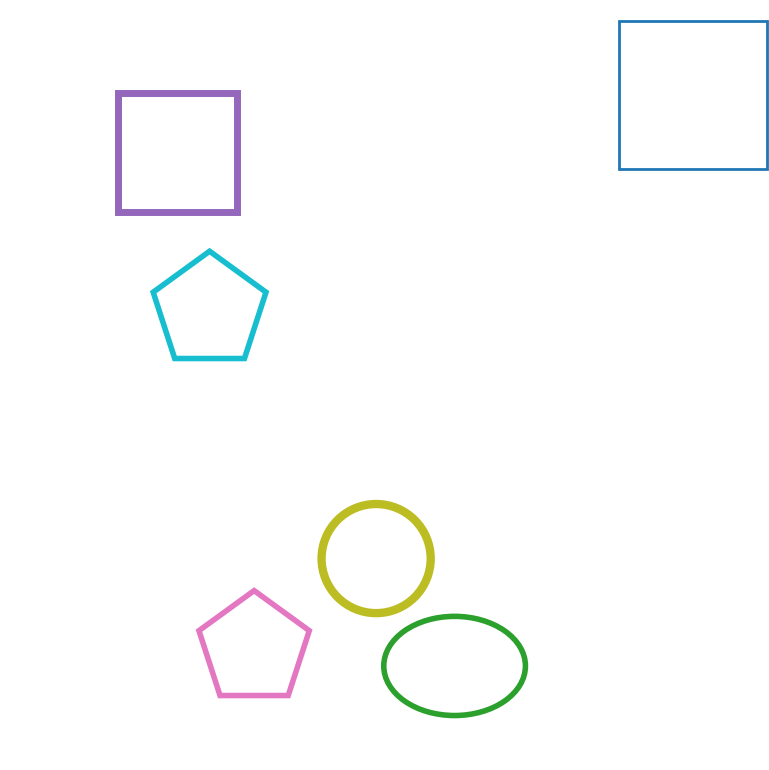[{"shape": "square", "thickness": 1, "radius": 0.48, "center": [0.9, 0.877]}, {"shape": "oval", "thickness": 2, "radius": 0.46, "center": [0.59, 0.135]}, {"shape": "square", "thickness": 2.5, "radius": 0.39, "center": [0.231, 0.802]}, {"shape": "pentagon", "thickness": 2, "radius": 0.38, "center": [0.33, 0.158]}, {"shape": "circle", "thickness": 3, "radius": 0.35, "center": [0.488, 0.275]}, {"shape": "pentagon", "thickness": 2, "radius": 0.39, "center": [0.272, 0.597]}]